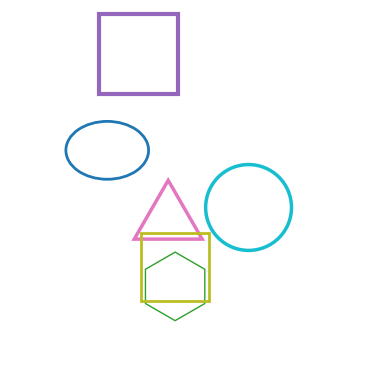[{"shape": "oval", "thickness": 2, "radius": 0.54, "center": [0.279, 0.61]}, {"shape": "hexagon", "thickness": 1, "radius": 0.44, "center": [0.455, 0.256]}, {"shape": "square", "thickness": 3, "radius": 0.52, "center": [0.359, 0.86]}, {"shape": "triangle", "thickness": 2.5, "radius": 0.51, "center": [0.437, 0.43]}, {"shape": "square", "thickness": 2, "radius": 0.44, "center": [0.454, 0.306]}, {"shape": "circle", "thickness": 2.5, "radius": 0.56, "center": [0.646, 0.461]}]